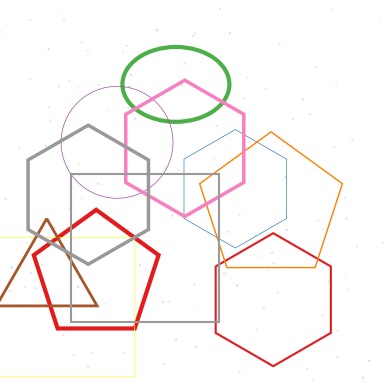[{"shape": "hexagon", "thickness": 1.5, "radius": 0.86, "center": [0.71, 0.222]}, {"shape": "pentagon", "thickness": 3, "radius": 0.85, "center": [0.25, 0.285]}, {"shape": "hexagon", "thickness": 0.5, "radius": 0.77, "center": [0.611, 0.51]}, {"shape": "oval", "thickness": 3, "radius": 0.69, "center": [0.457, 0.781]}, {"shape": "circle", "thickness": 0.5, "radius": 0.73, "center": [0.304, 0.63]}, {"shape": "pentagon", "thickness": 1, "radius": 0.97, "center": [0.704, 0.463]}, {"shape": "square", "thickness": 0.5, "radius": 0.9, "center": [0.167, 0.204]}, {"shape": "triangle", "thickness": 2, "radius": 0.76, "center": [0.121, 0.281]}, {"shape": "hexagon", "thickness": 2.5, "radius": 0.88, "center": [0.48, 0.615]}, {"shape": "square", "thickness": 1.5, "radius": 0.97, "center": [0.377, 0.356]}, {"shape": "hexagon", "thickness": 2.5, "radius": 0.9, "center": [0.229, 0.494]}]